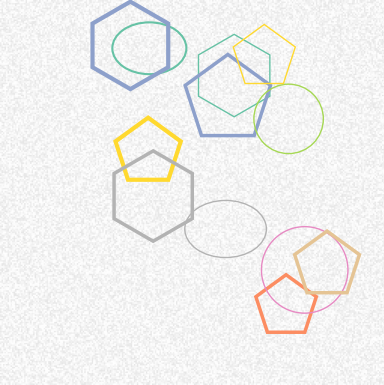[{"shape": "hexagon", "thickness": 1, "radius": 0.54, "center": [0.608, 0.804]}, {"shape": "oval", "thickness": 1.5, "radius": 0.48, "center": [0.388, 0.875]}, {"shape": "pentagon", "thickness": 2.5, "radius": 0.41, "center": [0.743, 0.204]}, {"shape": "pentagon", "thickness": 2.5, "radius": 0.58, "center": [0.592, 0.742]}, {"shape": "hexagon", "thickness": 3, "radius": 0.57, "center": [0.339, 0.882]}, {"shape": "circle", "thickness": 1, "radius": 0.56, "center": [0.791, 0.299]}, {"shape": "circle", "thickness": 1, "radius": 0.45, "center": [0.75, 0.691]}, {"shape": "pentagon", "thickness": 1, "radius": 0.42, "center": [0.686, 0.852]}, {"shape": "pentagon", "thickness": 3, "radius": 0.45, "center": [0.385, 0.605]}, {"shape": "pentagon", "thickness": 2.5, "radius": 0.44, "center": [0.849, 0.311]}, {"shape": "hexagon", "thickness": 2.5, "radius": 0.59, "center": [0.398, 0.491]}, {"shape": "oval", "thickness": 1, "radius": 0.53, "center": [0.586, 0.405]}]